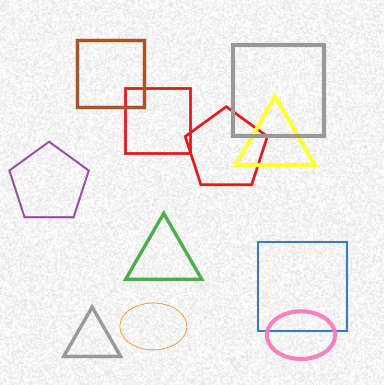[{"shape": "pentagon", "thickness": 2, "radius": 0.56, "center": [0.588, 0.611]}, {"shape": "square", "thickness": 2, "radius": 0.42, "center": [0.409, 0.687]}, {"shape": "square", "thickness": 1.5, "radius": 0.57, "center": [0.785, 0.256]}, {"shape": "triangle", "thickness": 2.5, "radius": 0.57, "center": [0.425, 0.332]}, {"shape": "pentagon", "thickness": 1.5, "radius": 0.54, "center": [0.127, 0.524]}, {"shape": "oval", "thickness": 0.5, "radius": 0.43, "center": [0.398, 0.152]}, {"shape": "triangle", "thickness": 3, "radius": 0.59, "center": [0.715, 0.631]}, {"shape": "square", "thickness": 2.5, "radius": 0.43, "center": [0.287, 0.809]}, {"shape": "oval", "thickness": 3, "radius": 0.44, "center": [0.782, 0.129]}, {"shape": "triangle", "thickness": 2.5, "radius": 0.43, "center": [0.239, 0.117]}, {"shape": "square", "thickness": 3, "radius": 0.59, "center": [0.723, 0.764]}]